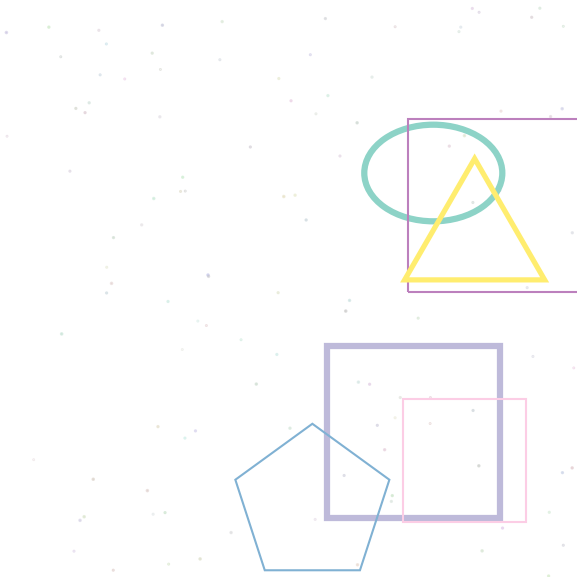[{"shape": "oval", "thickness": 3, "radius": 0.6, "center": [0.75, 0.7]}, {"shape": "square", "thickness": 3, "radius": 0.75, "center": [0.716, 0.251]}, {"shape": "pentagon", "thickness": 1, "radius": 0.7, "center": [0.541, 0.125]}, {"shape": "square", "thickness": 1, "radius": 0.53, "center": [0.804, 0.202]}, {"shape": "square", "thickness": 1, "radius": 0.75, "center": [0.856, 0.643]}, {"shape": "triangle", "thickness": 2.5, "radius": 0.7, "center": [0.822, 0.584]}]